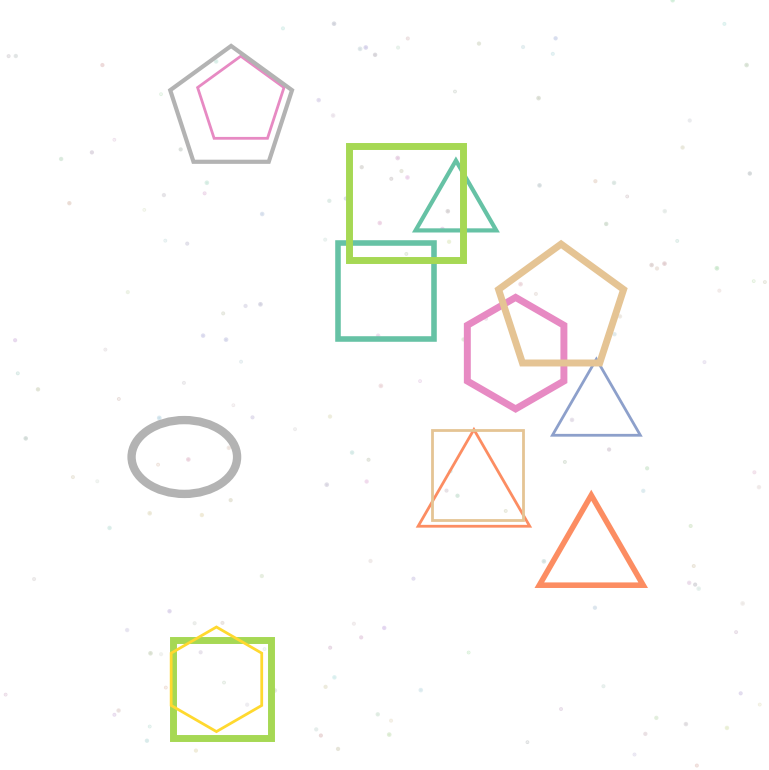[{"shape": "square", "thickness": 2, "radius": 0.31, "center": [0.501, 0.622]}, {"shape": "triangle", "thickness": 1.5, "radius": 0.3, "center": [0.592, 0.731]}, {"shape": "triangle", "thickness": 1, "radius": 0.42, "center": [0.615, 0.358]}, {"shape": "triangle", "thickness": 2, "radius": 0.39, "center": [0.768, 0.279]}, {"shape": "triangle", "thickness": 1, "radius": 0.33, "center": [0.775, 0.468]}, {"shape": "pentagon", "thickness": 1, "radius": 0.29, "center": [0.313, 0.868]}, {"shape": "hexagon", "thickness": 2.5, "radius": 0.36, "center": [0.67, 0.541]}, {"shape": "square", "thickness": 2.5, "radius": 0.32, "center": [0.288, 0.106]}, {"shape": "square", "thickness": 2.5, "radius": 0.37, "center": [0.527, 0.737]}, {"shape": "hexagon", "thickness": 1, "radius": 0.34, "center": [0.281, 0.118]}, {"shape": "pentagon", "thickness": 2.5, "radius": 0.43, "center": [0.729, 0.598]}, {"shape": "square", "thickness": 1, "radius": 0.3, "center": [0.62, 0.383]}, {"shape": "pentagon", "thickness": 1.5, "radius": 0.42, "center": [0.3, 0.857]}, {"shape": "oval", "thickness": 3, "radius": 0.34, "center": [0.239, 0.406]}]